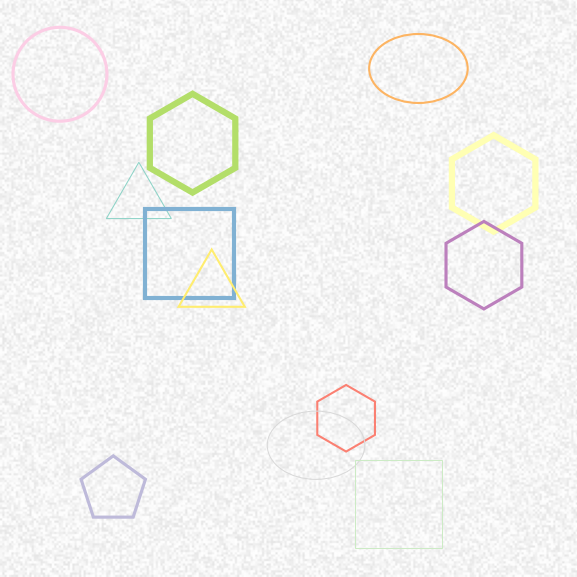[{"shape": "triangle", "thickness": 0.5, "radius": 0.32, "center": [0.24, 0.653]}, {"shape": "hexagon", "thickness": 3, "radius": 0.42, "center": [0.855, 0.682]}, {"shape": "pentagon", "thickness": 1.5, "radius": 0.29, "center": [0.196, 0.151]}, {"shape": "hexagon", "thickness": 1, "radius": 0.29, "center": [0.599, 0.275]}, {"shape": "square", "thickness": 2, "radius": 0.39, "center": [0.328, 0.56]}, {"shape": "oval", "thickness": 1, "radius": 0.43, "center": [0.725, 0.881]}, {"shape": "hexagon", "thickness": 3, "radius": 0.43, "center": [0.333, 0.751]}, {"shape": "circle", "thickness": 1.5, "radius": 0.41, "center": [0.104, 0.871]}, {"shape": "oval", "thickness": 0.5, "radius": 0.42, "center": [0.547, 0.228]}, {"shape": "hexagon", "thickness": 1.5, "radius": 0.38, "center": [0.838, 0.54]}, {"shape": "square", "thickness": 0.5, "radius": 0.38, "center": [0.69, 0.127]}, {"shape": "triangle", "thickness": 1, "radius": 0.33, "center": [0.367, 0.501]}]